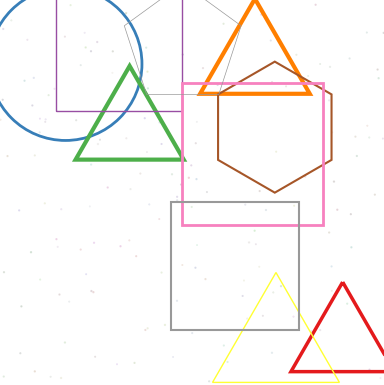[{"shape": "triangle", "thickness": 2.5, "radius": 0.78, "center": [0.89, 0.112]}, {"shape": "circle", "thickness": 2, "radius": 0.99, "center": [0.17, 0.834]}, {"shape": "triangle", "thickness": 3, "radius": 0.81, "center": [0.337, 0.666]}, {"shape": "square", "thickness": 1, "radius": 0.81, "center": [0.309, 0.874]}, {"shape": "triangle", "thickness": 3, "radius": 0.82, "center": [0.662, 0.839]}, {"shape": "triangle", "thickness": 1, "radius": 0.95, "center": [0.717, 0.102]}, {"shape": "hexagon", "thickness": 1.5, "radius": 0.85, "center": [0.714, 0.67]}, {"shape": "square", "thickness": 2, "radius": 0.92, "center": [0.657, 0.6]}, {"shape": "square", "thickness": 1.5, "radius": 0.83, "center": [0.61, 0.31]}, {"shape": "pentagon", "thickness": 0.5, "radius": 0.8, "center": [0.475, 0.884]}]